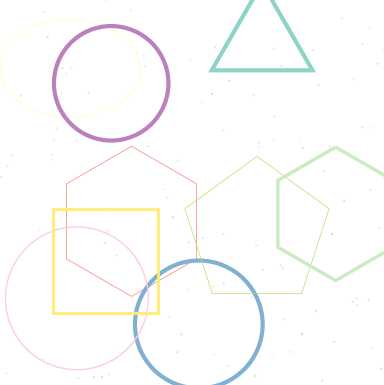[{"shape": "triangle", "thickness": 3, "radius": 0.76, "center": [0.681, 0.893]}, {"shape": "oval", "thickness": 0.5, "radius": 0.91, "center": [0.183, 0.822]}, {"shape": "hexagon", "thickness": 0.5, "radius": 0.98, "center": [0.342, 0.425]}, {"shape": "circle", "thickness": 3, "radius": 0.83, "center": [0.516, 0.157]}, {"shape": "pentagon", "thickness": 0.5, "radius": 0.99, "center": [0.667, 0.397]}, {"shape": "circle", "thickness": 1, "radius": 0.93, "center": [0.2, 0.225]}, {"shape": "circle", "thickness": 3, "radius": 0.74, "center": [0.289, 0.784]}, {"shape": "hexagon", "thickness": 2.5, "radius": 0.87, "center": [0.872, 0.445]}, {"shape": "square", "thickness": 2, "radius": 0.68, "center": [0.275, 0.322]}]